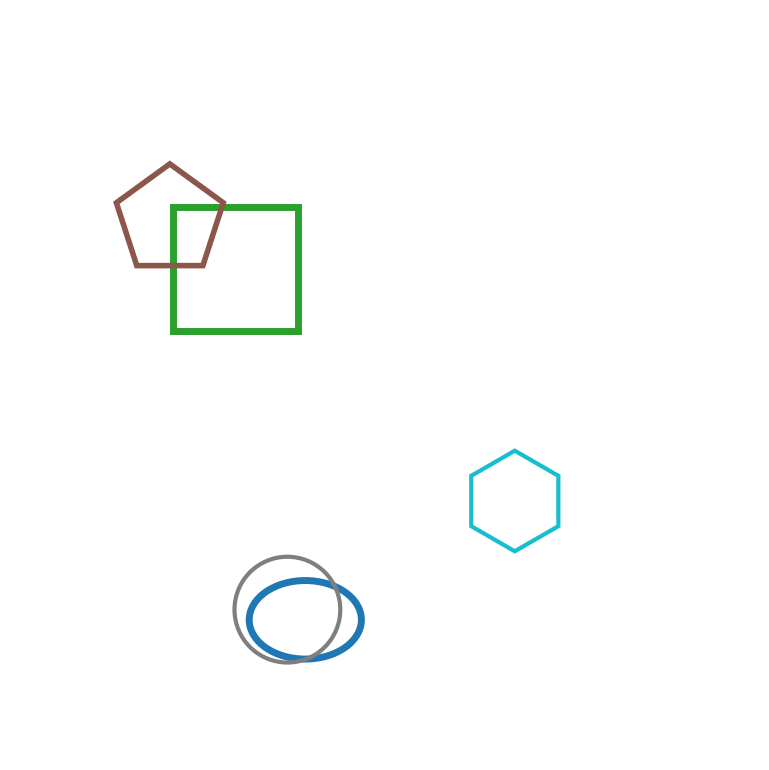[{"shape": "oval", "thickness": 2.5, "radius": 0.36, "center": [0.396, 0.195]}, {"shape": "square", "thickness": 2.5, "radius": 0.4, "center": [0.306, 0.651]}, {"shape": "pentagon", "thickness": 2, "radius": 0.37, "center": [0.221, 0.714]}, {"shape": "circle", "thickness": 1.5, "radius": 0.34, "center": [0.373, 0.208]}, {"shape": "hexagon", "thickness": 1.5, "radius": 0.33, "center": [0.669, 0.349]}]